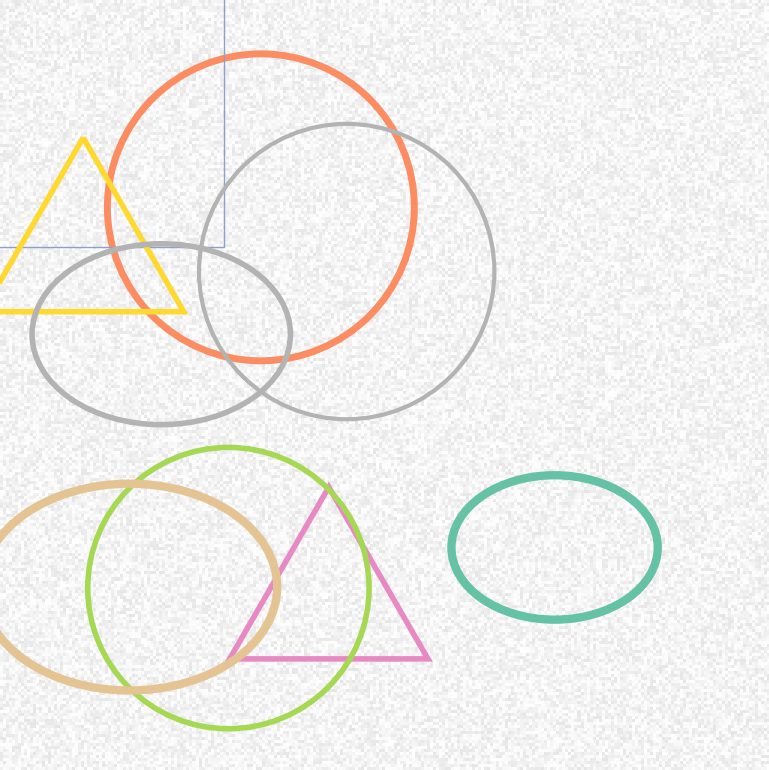[{"shape": "oval", "thickness": 3, "radius": 0.67, "center": [0.72, 0.289]}, {"shape": "circle", "thickness": 2.5, "radius": 1.0, "center": [0.339, 0.731]}, {"shape": "square", "thickness": 0.5, "radius": 0.91, "center": [0.11, 0.86]}, {"shape": "triangle", "thickness": 2, "radius": 0.74, "center": [0.427, 0.219]}, {"shape": "circle", "thickness": 2, "radius": 0.91, "center": [0.297, 0.236]}, {"shape": "triangle", "thickness": 2, "radius": 0.75, "center": [0.108, 0.671]}, {"shape": "oval", "thickness": 3, "radius": 0.96, "center": [0.168, 0.238]}, {"shape": "oval", "thickness": 2, "radius": 0.84, "center": [0.209, 0.566]}, {"shape": "circle", "thickness": 1.5, "radius": 0.96, "center": [0.45, 0.647]}]